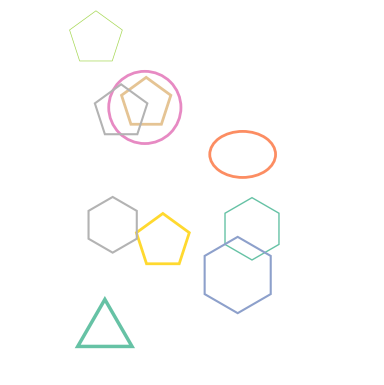[{"shape": "triangle", "thickness": 2.5, "radius": 0.41, "center": [0.272, 0.141]}, {"shape": "hexagon", "thickness": 1, "radius": 0.4, "center": [0.655, 0.406]}, {"shape": "oval", "thickness": 2, "radius": 0.43, "center": [0.63, 0.599]}, {"shape": "hexagon", "thickness": 1.5, "radius": 0.5, "center": [0.617, 0.286]}, {"shape": "circle", "thickness": 2, "radius": 0.47, "center": [0.376, 0.721]}, {"shape": "pentagon", "thickness": 0.5, "radius": 0.36, "center": [0.249, 0.9]}, {"shape": "pentagon", "thickness": 2, "radius": 0.36, "center": [0.423, 0.373]}, {"shape": "pentagon", "thickness": 2, "radius": 0.34, "center": [0.38, 0.732]}, {"shape": "pentagon", "thickness": 1.5, "radius": 0.36, "center": [0.315, 0.709]}, {"shape": "hexagon", "thickness": 1.5, "radius": 0.36, "center": [0.293, 0.416]}]